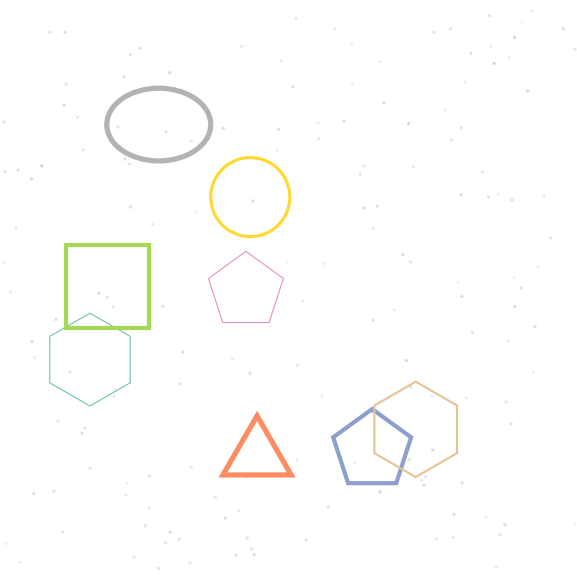[{"shape": "hexagon", "thickness": 0.5, "radius": 0.4, "center": [0.156, 0.377]}, {"shape": "triangle", "thickness": 2.5, "radius": 0.34, "center": [0.445, 0.211]}, {"shape": "pentagon", "thickness": 2, "radius": 0.35, "center": [0.644, 0.22]}, {"shape": "pentagon", "thickness": 0.5, "radius": 0.34, "center": [0.426, 0.496]}, {"shape": "square", "thickness": 2, "radius": 0.36, "center": [0.187, 0.504]}, {"shape": "circle", "thickness": 1.5, "radius": 0.34, "center": [0.433, 0.658]}, {"shape": "hexagon", "thickness": 1, "radius": 0.41, "center": [0.72, 0.256]}, {"shape": "oval", "thickness": 2.5, "radius": 0.45, "center": [0.275, 0.783]}]